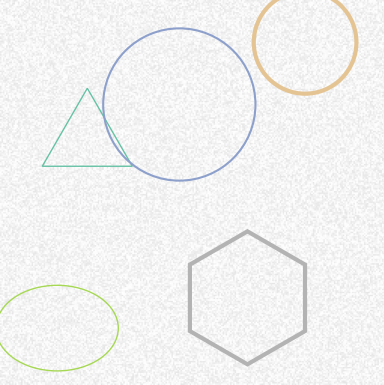[{"shape": "triangle", "thickness": 1, "radius": 0.68, "center": [0.227, 0.636]}, {"shape": "circle", "thickness": 1.5, "radius": 0.99, "center": [0.466, 0.729]}, {"shape": "oval", "thickness": 1, "radius": 0.79, "center": [0.148, 0.148]}, {"shape": "circle", "thickness": 3, "radius": 0.67, "center": [0.792, 0.89]}, {"shape": "hexagon", "thickness": 3, "radius": 0.86, "center": [0.643, 0.226]}]